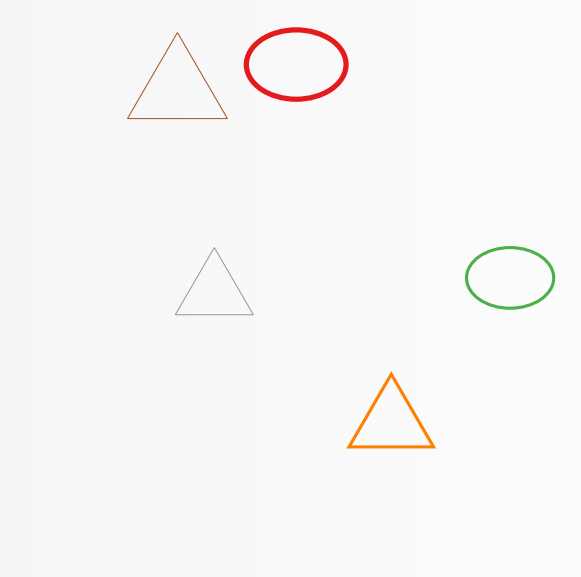[{"shape": "oval", "thickness": 2.5, "radius": 0.43, "center": [0.51, 0.887]}, {"shape": "oval", "thickness": 1.5, "radius": 0.37, "center": [0.878, 0.518]}, {"shape": "triangle", "thickness": 1.5, "radius": 0.42, "center": [0.673, 0.267]}, {"shape": "triangle", "thickness": 0.5, "radius": 0.5, "center": [0.305, 0.843]}, {"shape": "triangle", "thickness": 0.5, "radius": 0.39, "center": [0.369, 0.493]}]